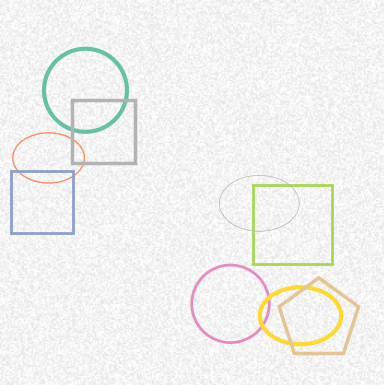[{"shape": "circle", "thickness": 3, "radius": 0.54, "center": [0.222, 0.766]}, {"shape": "oval", "thickness": 1, "radius": 0.47, "center": [0.126, 0.59]}, {"shape": "square", "thickness": 2, "radius": 0.4, "center": [0.109, 0.475]}, {"shape": "circle", "thickness": 2, "radius": 0.5, "center": [0.599, 0.211]}, {"shape": "square", "thickness": 2, "radius": 0.51, "center": [0.759, 0.417]}, {"shape": "oval", "thickness": 3, "radius": 0.53, "center": [0.78, 0.18]}, {"shape": "pentagon", "thickness": 2.5, "radius": 0.54, "center": [0.828, 0.17]}, {"shape": "square", "thickness": 2.5, "radius": 0.41, "center": [0.27, 0.658]}, {"shape": "oval", "thickness": 0.5, "radius": 0.52, "center": [0.673, 0.472]}]